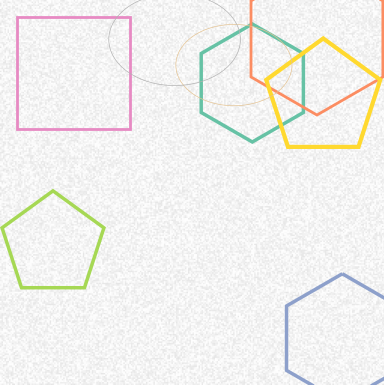[{"shape": "hexagon", "thickness": 2.5, "radius": 0.77, "center": [0.655, 0.784]}, {"shape": "hexagon", "thickness": 2, "radius": 0.99, "center": [0.823, 0.899]}, {"shape": "hexagon", "thickness": 2.5, "radius": 0.84, "center": [0.889, 0.122]}, {"shape": "square", "thickness": 2, "radius": 0.73, "center": [0.191, 0.81]}, {"shape": "pentagon", "thickness": 2.5, "radius": 0.7, "center": [0.138, 0.365]}, {"shape": "pentagon", "thickness": 3, "radius": 0.78, "center": [0.84, 0.744]}, {"shape": "oval", "thickness": 0.5, "radius": 0.75, "center": [0.608, 0.831]}, {"shape": "oval", "thickness": 0.5, "radius": 0.85, "center": [0.453, 0.897]}]